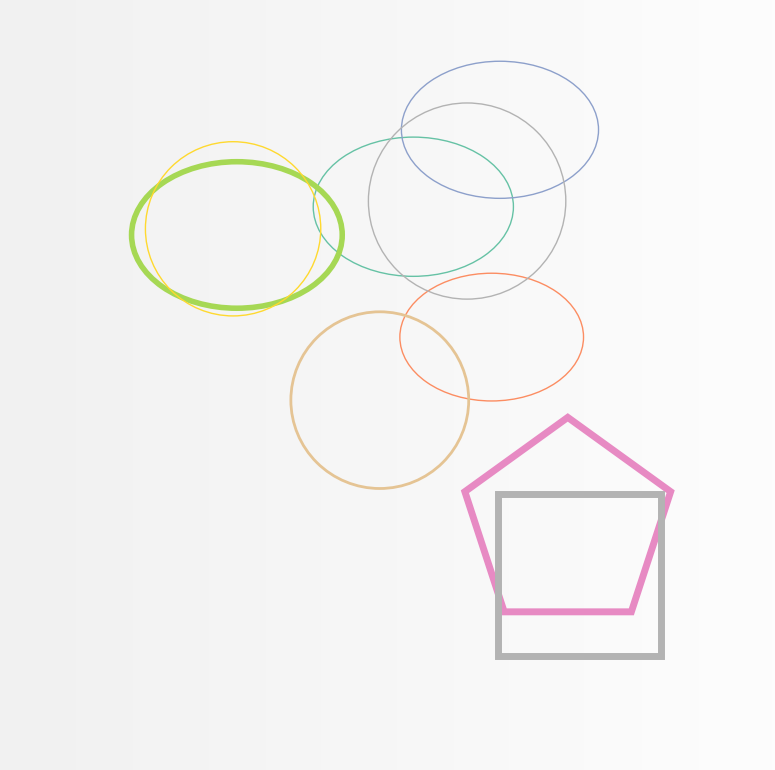[{"shape": "oval", "thickness": 0.5, "radius": 0.65, "center": [0.533, 0.732]}, {"shape": "oval", "thickness": 0.5, "radius": 0.59, "center": [0.634, 0.562]}, {"shape": "oval", "thickness": 0.5, "radius": 0.64, "center": [0.645, 0.831]}, {"shape": "pentagon", "thickness": 2.5, "radius": 0.7, "center": [0.733, 0.318]}, {"shape": "oval", "thickness": 2, "radius": 0.68, "center": [0.306, 0.695]}, {"shape": "circle", "thickness": 0.5, "radius": 0.57, "center": [0.301, 0.703]}, {"shape": "circle", "thickness": 1, "radius": 0.57, "center": [0.49, 0.48]}, {"shape": "square", "thickness": 2.5, "radius": 0.53, "center": [0.748, 0.253]}, {"shape": "circle", "thickness": 0.5, "radius": 0.64, "center": [0.603, 0.739]}]